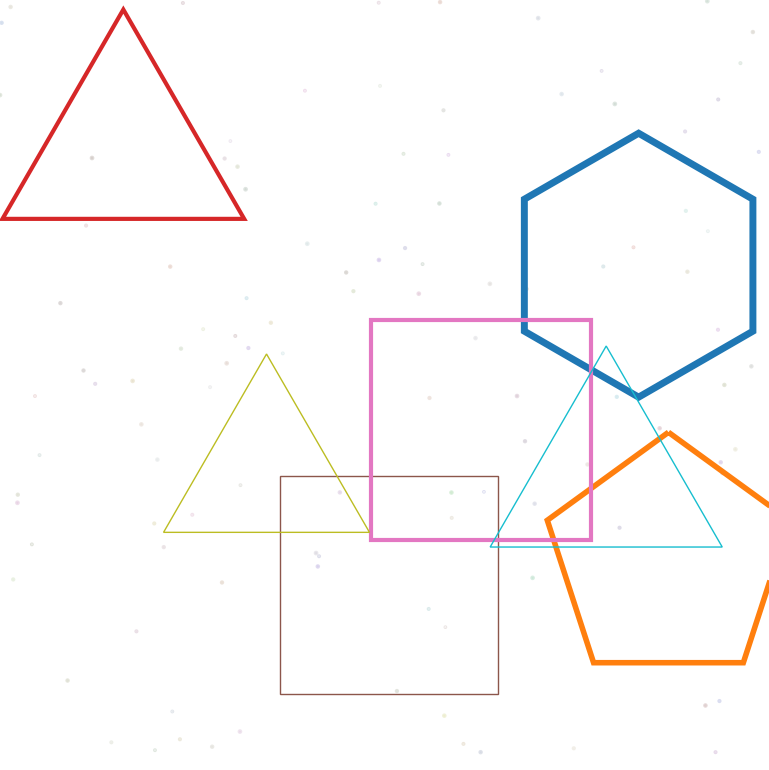[{"shape": "hexagon", "thickness": 2.5, "radius": 0.86, "center": [0.829, 0.656]}, {"shape": "pentagon", "thickness": 2, "radius": 0.83, "center": [0.868, 0.273]}, {"shape": "triangle", "thickness": 1.5, "radius": 0.91, "center": [0.16, 0.806]}, {"shape": "square", "thickness": 0.5, "radius": 0.71, "center": [0.506, 0.24]}, {"shape": "square", "thickness": 1.5, "radius": 0.71, "center": [0.625, 0.441]}, {"shape": "triangle", "thickness": 0.5, "radius": 0.77, "center": [0.346, 0.386]}, {"shape": "triangle", "thickness": 0.5, "radius": 0.87, "center": [0.787, 0.377]}]